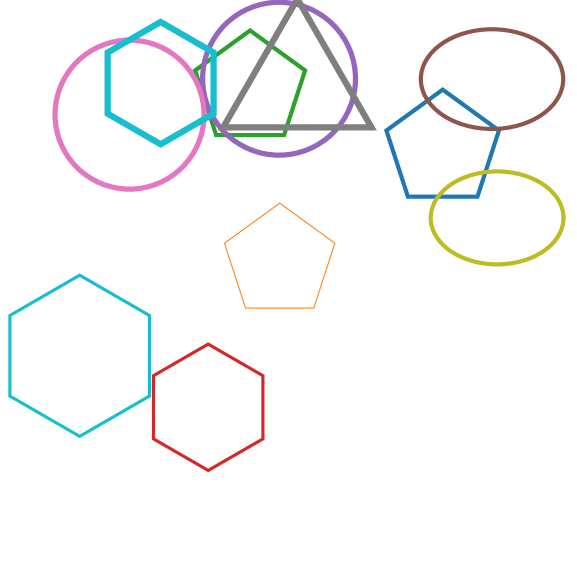[{"shape": "pentagon", "thickness": 2, "radius": 0.51, "center": [0.767, 0.741]}, {"shape": "pentagon", "thickness": 0.5, "radius": 0.5, "center": [0.484, 0.547]}, {"shape": "pentagon", "thickness": 2, "radius": 0.5, "center": [0.433, 0.846]}, {"shape": "hexagon", "thickness": 1.5, "radius": 0.55, "center": [0.361, 0.294]}, {"shape": "circle", "thickness": 2.5, "radius": 0.66, "center": [0.483, 0.863]}, {"shape": "oval", "thickness": 2, "radius": 0.62, "center": [0.852, 0.862]}, {"shape": "circle", "thickness": 2.5, "radius": 0.65, "center": [0.224, 0.801]}, {"shape": "triangle", "thickness": 3, "radius": 0.74, "center": [0.515, 0.853]}, {"shape": "oval", "thickness": 2, "radius": 0.57, "center": [0.861, 0.622]}, {"shape": "hexagon", "thickness": 1.5, "radius": 0.7, "center": [0.138, 0.383]}, {"shape": "hexagon", "thickness": 3, "radius": 0.53, "center": [0.278, 0.855]}]